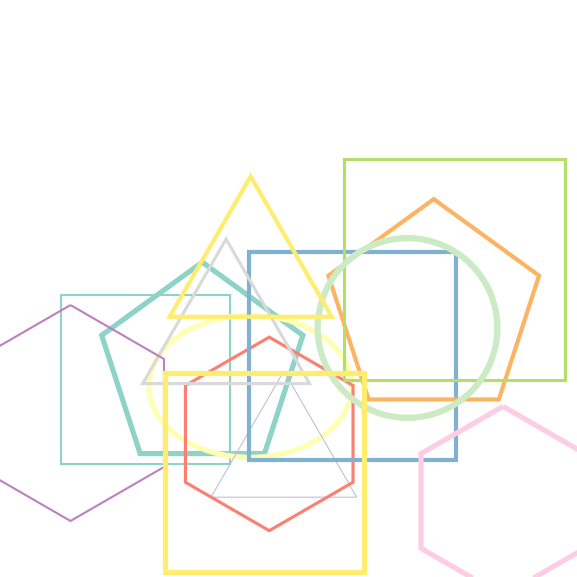[{"shape": "square", "thickness": 1, "radius": 0.73, "center": [0.251, 0.341]}, {"shape": "pentagon", "thickness": 2.5, "radius": 0.92, "center": [0.35, 0.362]}, {"shape": "oval", "thickness": 2.5, "radius": 0.88, "center": [0.433, 0.33]}, {"shape": "triangle", "thickness": 0.5, "radius": 0.73, "center": [0.492, 0.211]}, {"shape": "hexagon", "thickness": 1.5, "radius": 0.84, "center": [0.466, 0.248]}, {"shape": "square", "thickness": 2, "radius": 0.9, "center": [0.61, 0.382]}, {"shape": "pentagon", "thickness": 2, "radius": 0.96, "center": [0.751, 0.463]}, {"shape": "square", "thickness": 1.5, "radius": 0.95, "center": [0.787, 0.532]}, {"shape": "hexagon", "thickness": 2.5, "radius": 0.82, "center": [0.871, 0.132]}, {"shape": "triangle", "thickness": 1.5, "radius": 0.83, "center": [0.392, 0.418]}, {"shape": "hexagon", "thickness": 1, "radius": 0.93, "center": [0.122, 0.284]}, {"shape": "circle", "thickness": 3, "radius": 0.78, "center": [0.706, 0.431]}, {"shape": "square", "thickness": 2.5, "radius": 0.86, "center": [0.458, 0.181]}, {"shape": "triangle", "thickness": 2, "radius": 0.81, "center": [0.434, 0.532]}]